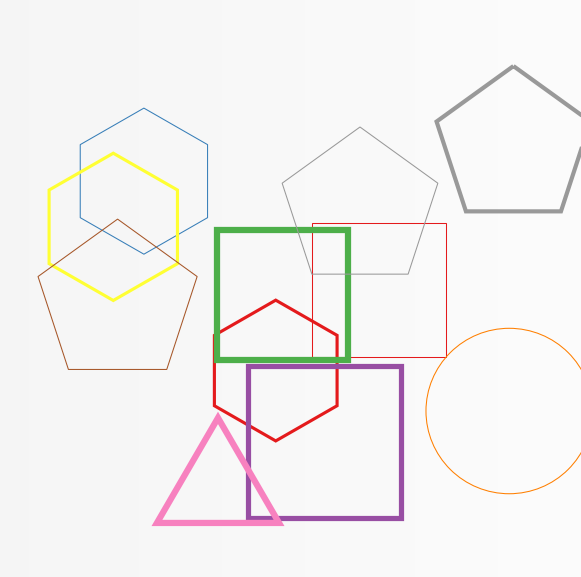[{"shape": "hexagon", "thickness": 1.5, "radius": 0.61, "center": [0.474, 0.358]}, {"shape": "square", "thickness": 0.5, "radius": 0.58, "center": [0.652, 0.497]}, {"shape": "hexagon", "thickness": 0.5, "radius": 0.63, "center": [0.248, 0.685]}, {"shape": "square", "thickness": 3, "radius": 0.56, "center": [0.486, 0.488]}, {"shape": "square", "thickness": 2.5, "radius": 0.66, "center": [0.558, 0.234]}, {"shape": "circle", "thickness": 0.5, "radius": 0.72, "center": [0.876, 0.287]}, {"shape": "hexagon", "thickness": 1.5, "radius": 0.64, "center": [0.195, 0.606]}, {"shape": "pentagon", "thickness": 0.5, "radius": 0.72, "center": [0.202, 0.476]}, {"shape": "triangle", "thickness": 3, "radius": 0.61, "center": [0.375, 0.154]}, {"shape": "pentagon", "thickness": 0.5, "radius": 0.7, "center": [0.619, 0.638]}, {"shape": "pentagon", "thickness": 2, "radius": 0.7, "center": [0.883, 0.746]}]